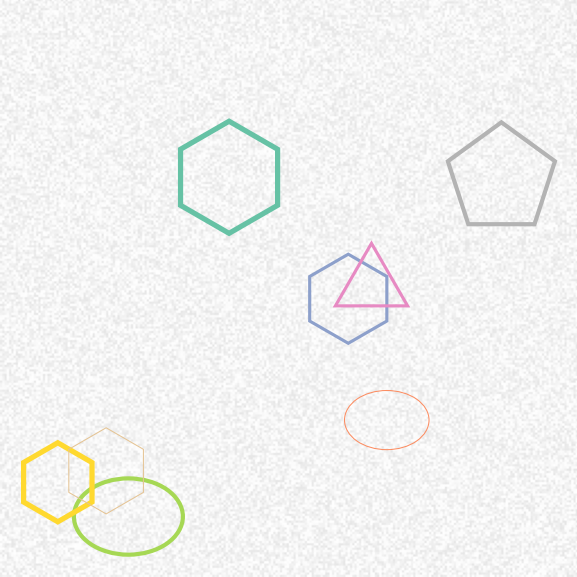[{"shape": "hexagon", "thickness": 2.5, "radius": 0.49, "center": [0.397, 0.692]}, {"shape": "oval", "thickness": 0.5, "radius": 0.37, "center": [0.67, 0.272]}, {"shape": "hexagon", "thickness": 1.5, "radius": 0.39, "center": [0.603, 0.482]}, {"shape": "triangle", "thickness": 1.5, "radius": 0.36, "center": [0.643, 0.506]}, {"shape": "oval", "thickness": 2, "radius": 0.47, "center": [0.222, 0.105]}, {"shape": "hexagon", "thickness": 2.5, "radius": 0.34, "center": [0.1, 0.164]}, {"shape": "hexagon", "thickness": 0.5, "radius": 0.37, "center": [0.184, 0.184]}, {"shape": "pentagon", "thickness": 2, "radius": 0.49, "center": [0.868, 0.69]}]